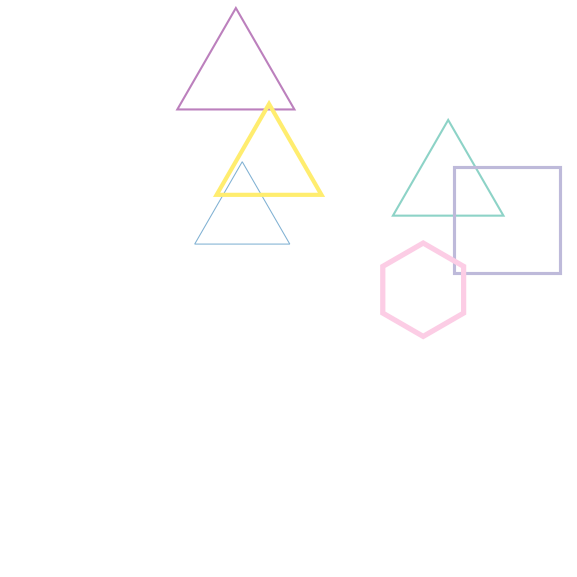[{"shape": "triangle", "thickness": 1, "radius": 0.55, "center": [0.776, 0.681]}, {"shape": "square", "thickness": 1.5, "radius": 0.46, "center": [0.878, 0.617]}, {"shape": "triangle", "thickness": 0.5, "radius": 0.48, "center": [0.419, 0.624]}, {"shape": "hexagon", "thickness": 2.5, "radius": 0.4, "center": [0.733, 0.497]}, {"shape": "triangle", "thickness": 1, "radius": 0.59, "center": [0.408, 0.868]}, {"shape": "triangle", "thickness": 2, "radius": 0.52, "center": [0.466, 0.714]}]